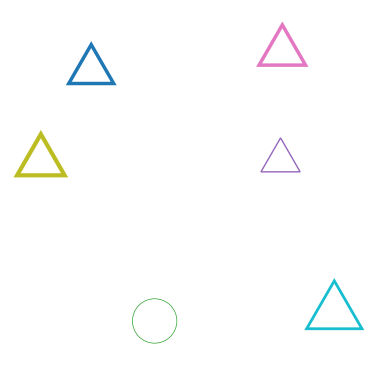[{"shape": "triangle", "thickness": 2.5, "radius": 0.34, "center": [0.237, 0.817]}, {"shape": "circle", "thickness": 0.5, "radius": 0.29, "center": [0.402, 0.166]}, {"shape": "triangle", "thickness": 1, "radius": 0.29, "center": [0.729, 0.583]}, {"shape": "triangle", "thickness": 2.5, "radius": 0.35, "center": [0.733, 0.866]}, {"shape": "triangle", "thickness": 3, "radius": 0.36, "center": [0.106, 0.58]}, {"shape": "triangle", "thickness": 2, "radius": 0.41, "center": [0.868, 0.188]}]